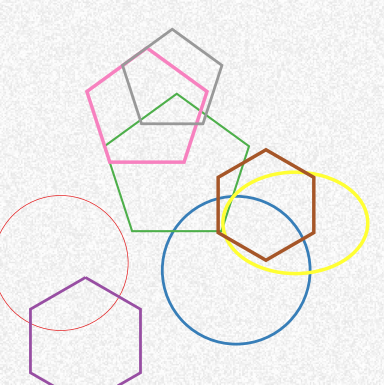[{"shape": "circle", "thickness": 0.5, "radius": 0.88, "center": [0.157, 0.317]}, {"shape": "circle", "thickness": 2, "radius": 0.96, "center": [0.614, 0.298]}, {"shape": "pentagon", "thickness": 1.5, "radius": 0.99, "center": [0.459, 0.559]}, {"shape": "hexagon", "thickness": 2, "radius": 0.83, "center": [0.222, 0.114]}, {"shape": "oval", "thickness": 2.5, "radius": 0.94, "center": [0.767, 0.421]}, {"shape": "hexagon", "thickness": 2.5, "radius": 0.72, "center": [0.691, 0.468]}, {"shape": "pentagon", "thickness": 2.5, "radius": 0.82, "center": [0.382, 0.712]}, {"shape": "pentagon", "thickness": 2, "radius": 0.68, "center": [0.447, 0.788]}]